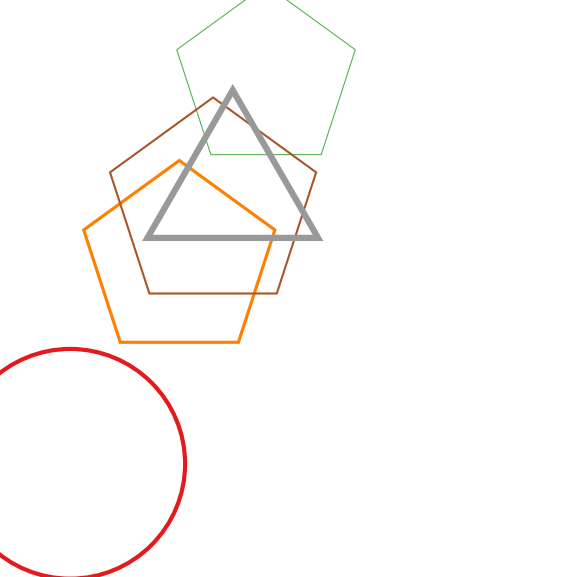[{"shape": "circle", "thickness": 2, "radius": 0.99, "center": [0.122, 0.196]}, {"shape": "pentagon", "thickness": 0.5, "radius": 0.81, "center": [0.461, 0.863]}, {"shape": "pentagon", "thickness": 1.5, "radius": 0.87, "center": [0.311, 0.547]}, {"shape": "pentagon", "thickness": 1, "radius": 0.94, "center": [0.369, 0.643]}, {"shape": "triangle", "thickness": 3, "radius": 0.85, "center": [0.403, 0.672]}]